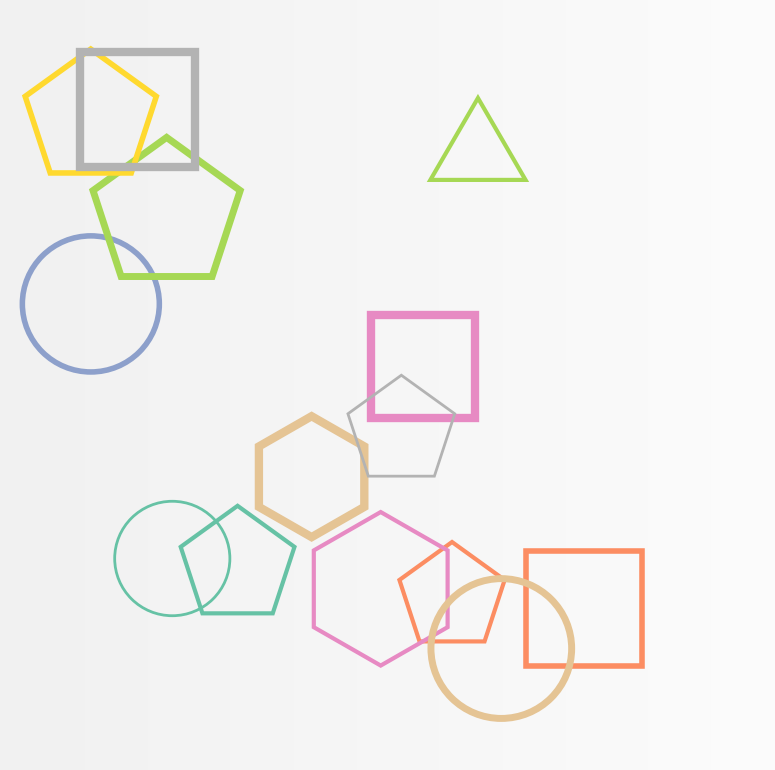[{"shape": "circle", "thickness": 1, "radius": 0.37, "center": [0.222, 0.275]}, {"shape": "pentagon", "thickness": 1.5, "radius": 0.39, "center": [0.307, 0.266]}, {"shape": "square", "thickness": 2, "radius": 0.37, "center": [0.754, 0.21]}, {"shape": "pentagon", "thickness": 1.5, "radius": 0.36, "center": [0.583, 0.225]}, {"shape": "circle", "thickness": 2, "radius": 0.44, "center": [0.117, 0.605]}, {"shape": "hexagon", "thickness": 1.5, "radius": 0.5, "center": [0.491, 0.235]}, {"shape": "square", "thickness": 3, "radius": 0.34, "center": [0.546, 0.524]}, {"shape": "triangle", "thickness": 1.5, "radius": 0.35, "center": [0.617, 0.802]}, {"shape": "pentagon", "thickness": 2.5, "radius": 0.5, "center": [0.215, 0.722]}, {"shape": "pentagon", "thickness": 2, "radius": 0.44, "center": [0.117, 0.847]}, {"shape": "circle", "thickness": 2.5, "radius": 0.45, "center": [0.647, 0.158]}, {"shape": "hexagon", "thickness": 3, "radius": 0.39, "center": [0.402, 0.381]}, {"shape": "pentagon", "thickness": 1, "radius": 0.36, "center": [0.518, 0.44]}, {"shape": "square", "thickness": 3, "radius": 0.37, "center": [0.177, 0.858]}]